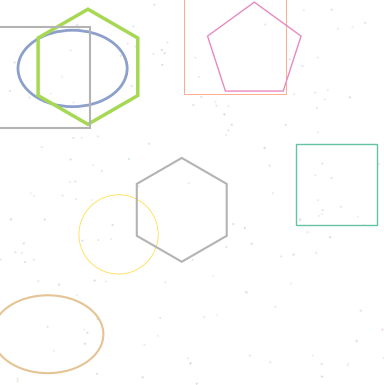[{"shape": "square", "thickness": 1, "radius": 0.52, "center": [0.873, 0.521]}, {"shape": "square", "thickness": 0.5, "radius": 0.66, "center": [0.61, 0.888]}, {"shape": "oval", "thickness": 2, "radius": 0.71, "center": [0.188, 0.822]}, {"shape": "pentagon", "thickness": 1, "radius": 0.64, "center": [0.661, 0.867]}, {"shape": "hexagon", "thickness": 2.5, "radius": 0.75, "center": [0.228, 0.827]}, {"shape": "circle", "thickness": 0.5, "radius": 0.51, "center": [0.308, 0.391]}, {"shape": "oval", "thickness": 1.5, "radius": 0.72, "center": [0.124, 0.132]}, {"shape": "hexagon", "thickness": 1.5, "radius": 0.67, "center": [0.472, 0.455]}, {"shape": "square", "thickness": 1.5, "radius": 0.66, "center": [0.103, 0.798]}]